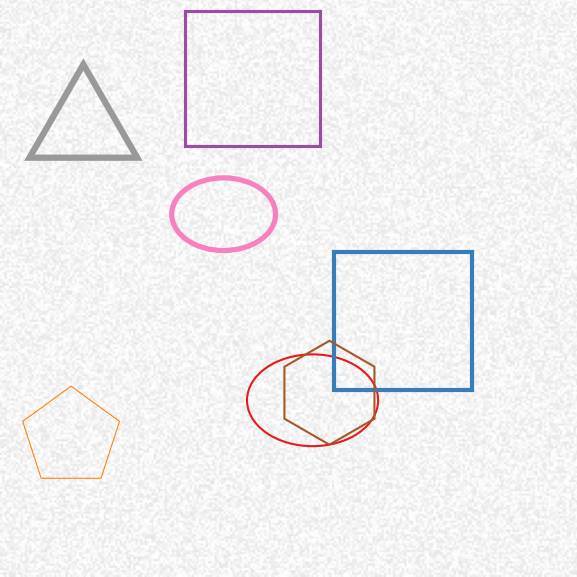[{"shape": "oval", "thickness": 1, "radius": 0.57, "center": [0.541, 0.306]}, {"shape": "square", "thickness": 2, "radius": 0.59, "center": [0.698, 0.444]}, {"shape": "square", "thickness": 1.5, "radius": 0.58, "center": [0.437, 0.863]}, {"shape": "pentagon", "thickness": 0.5, "radius": 0.44, "center": [0.123, 0.242]}, {"shape": "hexagon", "thickness": 1, "radius": 0.45, "center": [0.57, 0.319]}, {"shape": "oval", "thickness": 2.5, "radius": 0.45, "center": [0.387, 0.628]}, {"shape": "triangle", "thickness": 3, "radius": 0.54, "center": [0.144, 0.78]}]